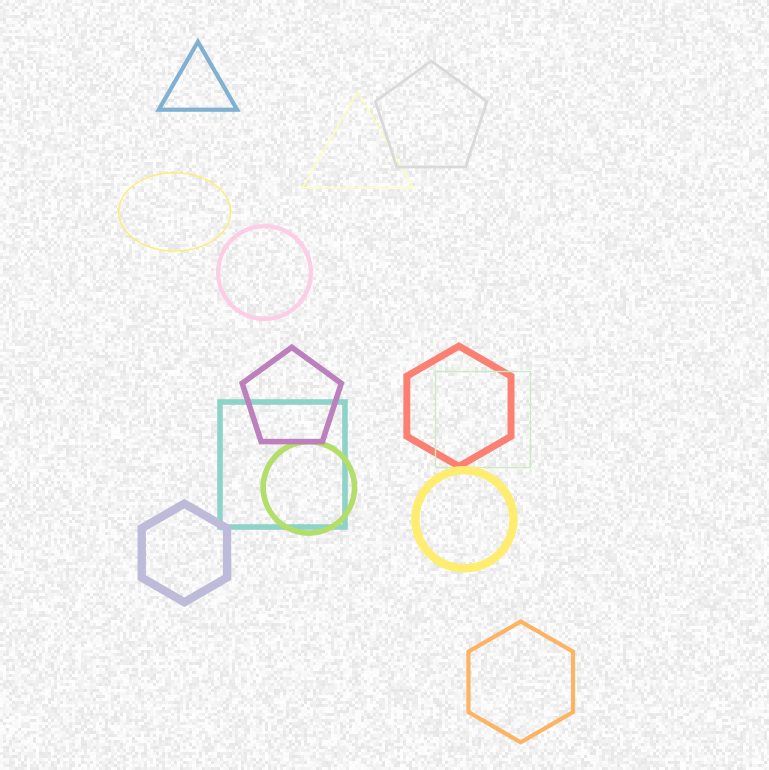[{"shape": "square", "thickness": 2, "radius": 0.41, "center": [0.367, 0.397]}, {"shape": "triangle", "thickness": 0.5, "radius": 0.42, "center": [0.465, 0.798]}, {"shape": "hexagon", "thickness": 3, "radius": 0.32, "center": [0.239, 0.282]}, {"shape": "hexagon", "thickness": 2.5, "radius": 0.39, "center": [0.596, 0.472]}, {"shape": "triangle", "thickness": 1.5, "radius": 0.29, "center": [0.257, 0.887]}, {"shape": "hexagon", "thickness": 1.5, "radius": 0.39, "center": [0.676, 0.114]}, {"shape": "circle", "thickness": 2, "radius": 0.3, "center": [0.401, 0.367]}, {"shape": "circle", "thickness": 1.5, "radius": 0.3, "center": [0.344, 0.646]}, {"shape": "pentagon", "thickness": 1, "radius": 0.38, "center": [0.56, 0.845]}, {"shape": "pentagon", "thickness": 2, "radius": 0.34, "center": [0.379, 0.481]}, {"shape": "square", "thickness": 0.5, "radius": 0.31, "center": [0.626, 0.456]}, {"shape": "oval", "thickness": 0.5, "radius": 0.36, "center": [0.227, 0.725]}, {"shape": "circle", "thickness": 3, "radius": 0.32, "center": [0.603, 0.326]}]